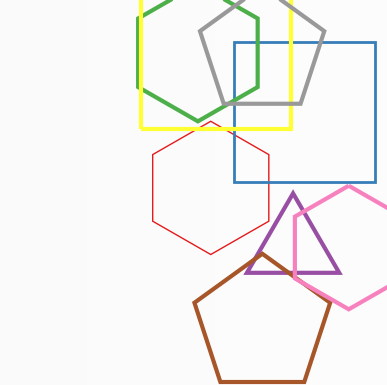[{"shape": "hexagon", "thickness": 1, "radius": 0.87, "center": [0.544, 0.512]}, {"shape": "square", "thickness": 2, "radius": 0.91, "center": [0.785, 0.709]}, {"shape": "hexagon", "thickness": 3, "radius": 0.89, "center": [0.511, 0.863]}, {"shape": "triangle", "thickness": 3, "radius": 0.69, "center": [0.756, 0.36]}, {"shape": "square", "thickness": 3, "radius": 0.97, "center": [0.557, 0.858]}, {"shape": "pentagon", "thickness": 3, "radius": 0.92, "center": [0.677, 0.157]}, {"shape": "hexagon", "thickness": 3, "radius": 0.8, "center": [0.9, 0.357]}, {"shape": "pentagon", "thickness": 3, "radius": 0.84, "center": [0.676, 0.867]}]